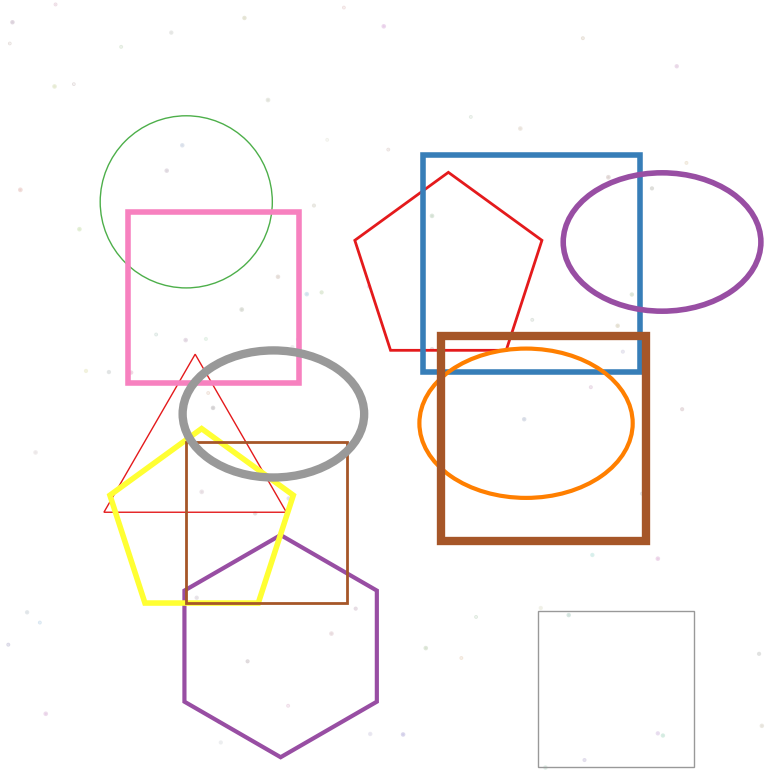[{"shape": "triangle", "thickness": 0.5, "radius": 0.68, "center": [0.253, 0.403]}, {"shape": "pentagon", "thickness": 1, "radius": 0.64, "center": [0.582, 0.648]}, {"shape": "square", "thickness": 2, "radius": 0.7, "center": [0.691, 0.658]}, {"shape": "circle", "thickness": 0.5, "radius": 0.56, "center": [0.242, 0.738]}, {"shape": "oval", "thickness": 2, "radius": 0.64, "center": [0.86, 0.686]}, {"shape": "hexagon", "thickness": 1.5, "radius": 0.72, "center": [0.364, 0.161]}, {"shape": "oval", "thickness": 1.5, "radius": 0.69, "center": [0.683, 0.45]}, {"shape": "pentagon", "thickness": 2, "radius": 0.63, "center": [0.262, 0.318]}, {"shape": "square", "thickness": 3, "radius": 0.66, "center": [0.705, 0.43]}, {"shape": "square", "thickness": 1, "radius": 0.52, "center": [0.346, 0.322]}, {"shape": "square", "thickness": 2, "radius": 0.55, "center": [0.277, 0.613]}, {"shape": "oval", "thickness": 3, "radius": 0.59, "center": [0.355, 0.462]}, {"shape": "square", "thickness": 0.5, "radius": 0.51, "center": [0.799, 0.105]}]